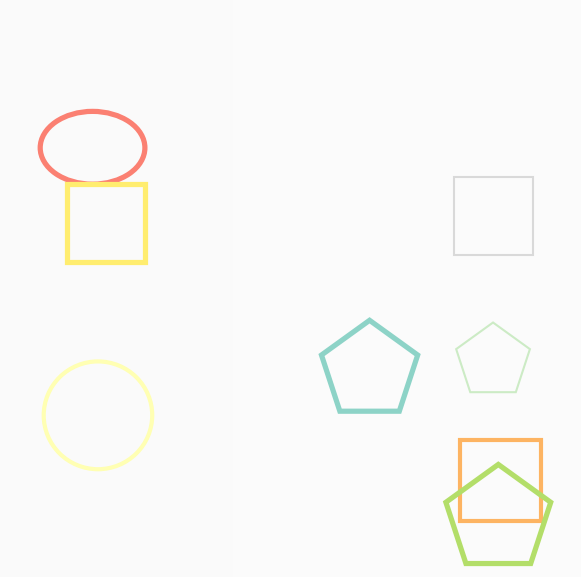[{"shape": "pentagon", "thickness": 2.5, "radius": 0.44, "center": [0.636, 0.357]}, {"shape": "circle", "thickness": 2, "radius": 0.47, "center": [0.169, 0.28]}, {"shape": "oval", "thickness": 2.5, "radius": 0.45, "center": [0.159, 0.743]}, {"shape": "square", "thickness": 2, "radius": 0.35, "center": [0.861, 0.167]}, {"shape": "pentagon", "thickness": 2.5, "radius": 0.47, "center": [0.857, 0.1]}, {"shape": "square", "thickness": 1, "radius": 0.34, "center": [0.849, 0.626]}, {"shape": "pentagon", "thickness": 1, "radius": 0.33, "center": [0.848, 0.374]}, {"shape": "square", "thickness": 2.5, "radius": 0.34, "center": [0.182, 0.613]}]